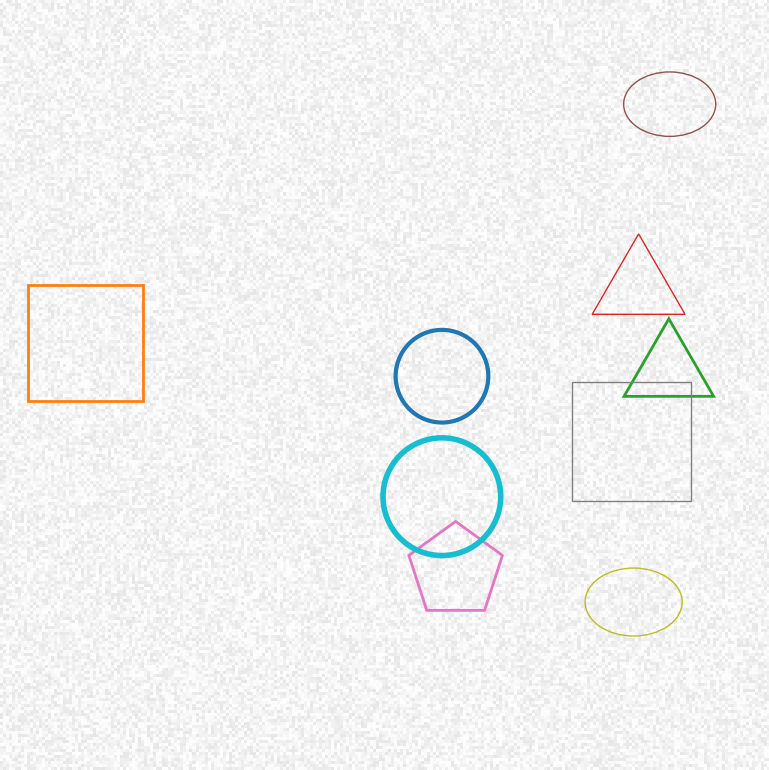[{"shape": "circle", "thickness": 1.5, "radius": 0.3, "center": [0.574, 0.511]}, {"shape": "square", "thickness": 1, "radius": 0.37, "center": [0.111, 0.555]}, {"shape": "triangle", "thickness": 1, "radius": 0.34, "center": [0.869, 0.519]}, {"shape": "triangle", "thickness": 0.5, "radius": 0.35, "center": [0.829, 0.627]}, {"shape": "oval", "thickness": 0.5, "radius": 0.3, "center": [0.87, 0.865]}, {"shape": "pentagon", "thickness": 1, "radius": 0.32, "center": [0.592, 0.259]}, {"shape": "square", "thickness": 0.5, "radius": 0.38, "center": [0.82, 0.426]}, {"shape": "oval", "thickness": 0.5, "radius": 0.32, "center": [0.823, 0.218]}, {"shape": "circle", "thickness": 2, "radius": 0.38, "center": [0.574, 0.355]}]